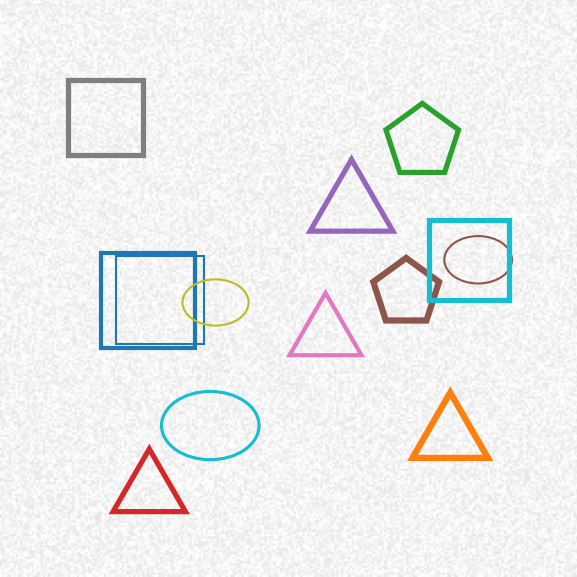[{"shape": "square", "thickness": 1, "radius": 0.38, "center": [0.277, 0.48]}, {"shape": "square", "thickness": 2, "radius": 0.41, "center": [0.256, 0.479]}, {"shape": "triangle", "thickness": 3, "radius": 0.38, "center": [0.78, 0.244]}, {"shape": "pentagon", "thickness": 2.5, "radius": 0.33, "center": [0.731, 0.754]}, {"shape": "triangle", "thickness": 2.5, "radius": 0.36, "center": [0.258, 0.149]}, {"shape": "triangle", "thickness": 2.5, "radius": 0.41, "center": [0.609, 0.64]}, {"shape": "pentagon", "thickness": 3, "radius": 0.3, "center": [0.703, 0.493]}, {"shape": "oval", "thickness": 1, "radius": 0.29, "center": [0.828, 0.549]}, {"shape": "triangle", "thickness": 2, "radius": 0.36, "center": [0.564, 0.42]}, {"shape": "square", "thickness": 2.5, "radius": 0.32, "center": [0.183, 0.796]}, {"shape": "oval", "thickness": 1, "radius": 0.29, "center": [0.373, 0.475]}, {"shape": "oval", "thickness": 1.5, "radius": 0.42, "center": [0.364, 0.262]}, {"shape": "square", "thickness": 2.5, "radius": 0.35, "center": [0.812, 0.549]}]